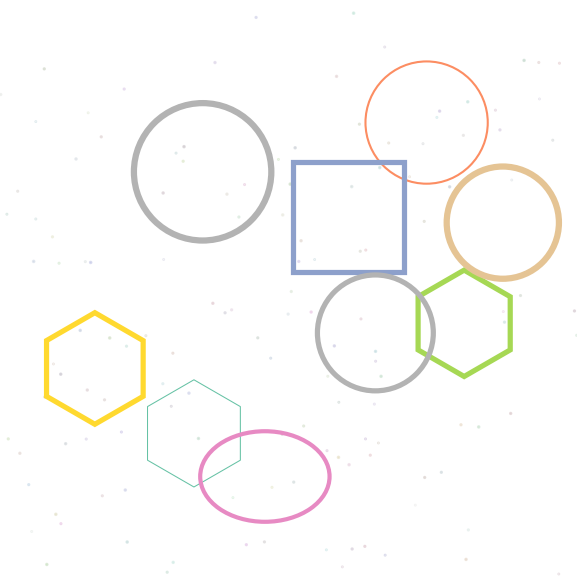[{"shape": "hexagon", "thickness": 0.5, "radius": 0.46, "center": [0.336, 0.249]}, {"shape": "circle", "thickness": 1, "radius": 0.53, "center": [0.739, 0.787]}, {"shape": "square", "thickness": 2.5, "radius": 0.48, "center": [0.603, 0.624]}, {"shape": "oval", "thickness": 2, "radius": 0.56, "center": [0.459, 0.174]}, {"shape": "hexagon", "thickness": 2.5, "radius": 0.46, "center": [0.804, 0.439]}, {"shape": "hexagon", "thickness": 2.5, "radius": 0.48, "center": [0.164, 0.361]}, {"shape": "circle", "thickness": 3, "radius": 0.49, "center": [0.871, 0.614]}, {"shape": "circle", "thickness": 3, "radius": 0.59, "center": [0.351, 0.702]}, {"shape": "circle", "thickness": 2.5, "radius": 0.5, "center": [0.65, 0.423]}]